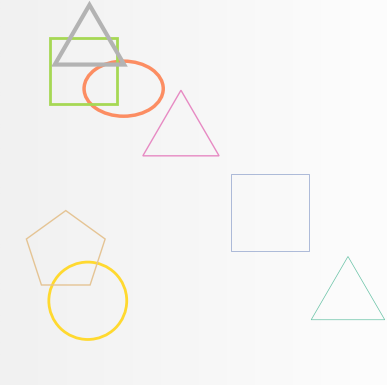[{"shape": "triangle", "thickness": 0.5, "radius": 0.55, "center": [0.898, 0.224]}, {"shape": "oval", "thickness": 2.5, "radius": 0.51, "center": [0.319, 0.77]}, {"shape": "square", "thickness": 0.5, "radius": 0.5, "center": [0.697, 0.447]}, {"shape": "triangle", "thickness": 1, "radius": 0.57, "center": [0.467, 0.652]}, {"shape": "square", "thickness": 2, "radius": 0.43, "center": [0.216, 0.816]}, {"shape": "circle", "thickness": 2, "radius": 0.5, "center": [0.227, 0.219]}, {"shape": "pentagon", "thickness": 1, "radius": 0.53, "center": [0.17, 0.346]}, {"shape": "triangle", "thickness": 3, "radius": 0.52, "center": [0.231, 0.884]}]